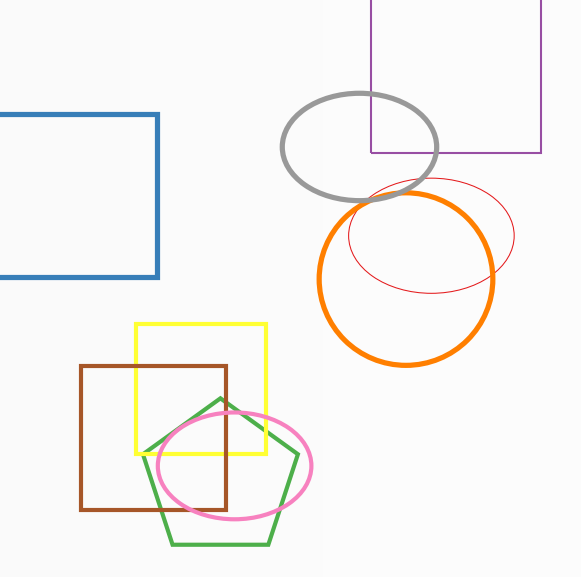[{"shape": "oval", "thickness": 0.5, "radius": 0.71, "center": [0.742, 0.591]}, {"shape": "square", "thickness": 2.5, "radius": 0.71, "center": [0.13, 0.66]}, {"shape": "pentagon", "thickness": 2, "radius": 0.7, "center": [0.379, 0.169]}, {"shape": "square", "thickness": 1, "radius": 0.73, "center": [0.784, 0.88]}, {"shape": "circle", "thickness": 2.5, "radius": 0.75, "center": [0.698, 0.516]}, {"shape": "square", "thickness": 2, "radius": 0.56, "center": [0.346, 0.326]}, {"shape": "square", "thickness": 2, "radius": 0.62, "center": [0.264, 0.241]}, {"shape": "oval", "thickness": 2, "radius": 0.66, "center": [0.404, 0.192]}, {"shape": "oval", "thickness": 2.5, "radius": 0.66, "center": [0.618, 0.745]}]